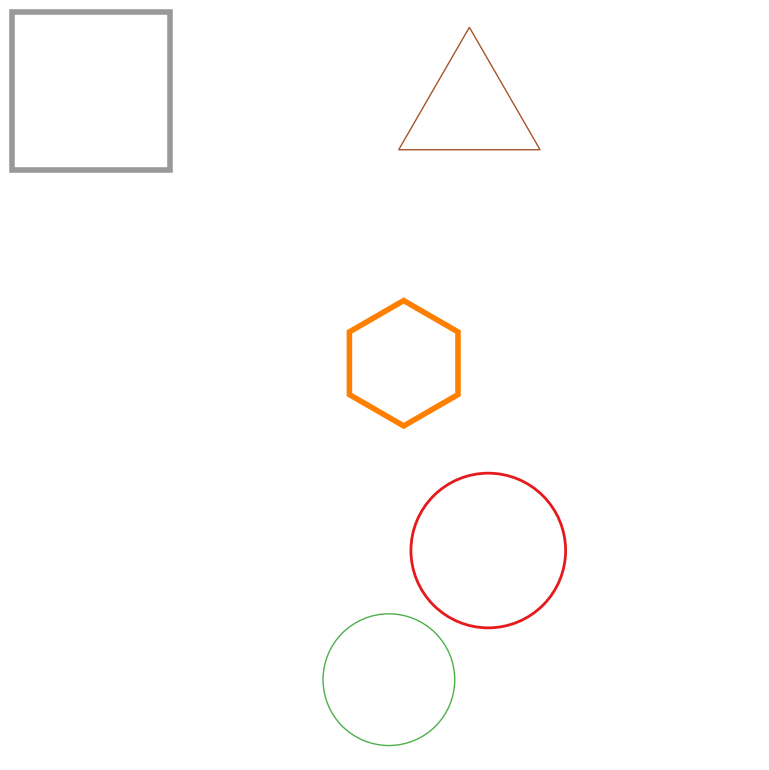[{"shape": "circle", "thickness": 1, "radius": 0.5, "center": [0.634, 0.285]}, {"shape": "circle", "thickness": 0.5, "radius": 0.43, "center": [0.505, 0.117]}, {"shape": "hexagon", "thickness": 2, "radius": 0.41, "center": [0.524, 0.528]}, {"shape": "triangle", "thickness": 0.5, "radius": 0.53, "center": [0.61, 0.859]}, {"shape": "square", "thickness": 2, "radius": 0.51, "center": [0.118, 0.882]}]